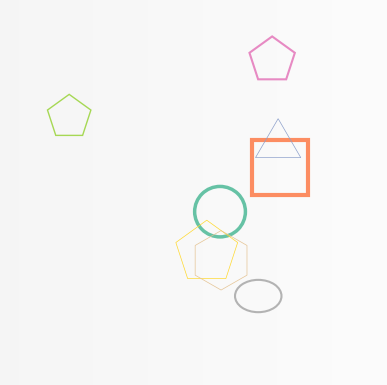[{"shape": "circle", "thickness": 2.5, "radius": 0.33, "center": [0.568, 0.45]}, {"shape": "square", "thickness": 3, "radius": 0.36, "center": [0.723, 0.565]}, {"shape": "triangle", "thickness": 0.5, "radius": 0.34, "center": [0.718, 0.624]}, {"shape": "pentagon", "thickness": 1.5, "radius": 0.31, "center": [0.702, 0.844]}, {"shape": "pentagon", "thickness": 1, "radius": 0.29, "center": [0.179, 0.696]}, {"shape": "pentagon", "thickness": 0.5, "radius": 0.42, "center": [0.534, 0.344]}, {"shape": "hexagon", "thickness": 0.5, "radius": 0.39, "center": [0.571, 0.324]}, {"shape": "oval", "thickness": 1.5, "radius": 0.3, "center": [0.666, 0.231]}]